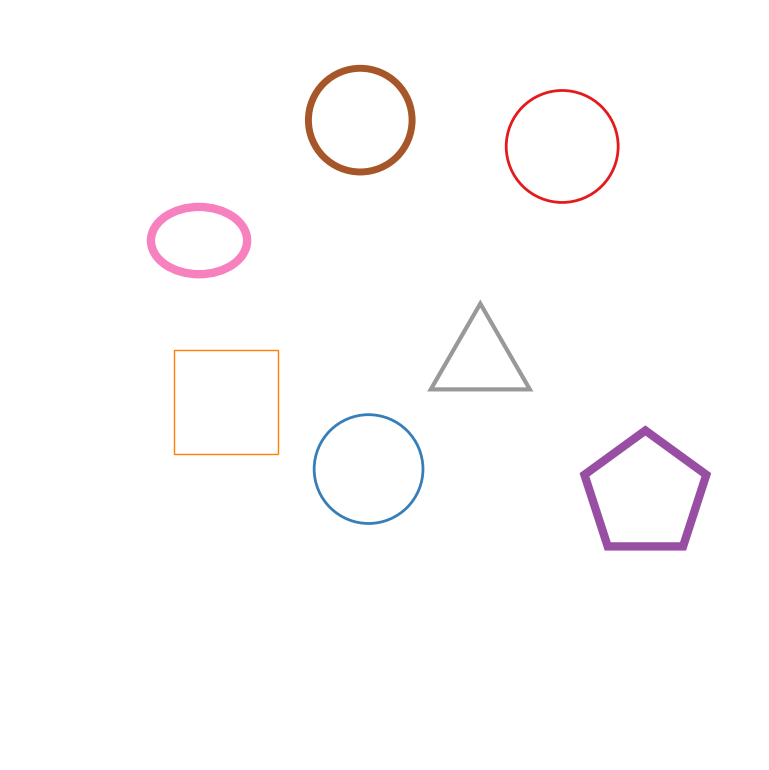[{"shape": "circle", "thickness": 1, "radius": 0.36, "center": [0.73, 0.81]}, {"shape": "circle", "thickness": 1, "radius": 0.35, "center": [0.479, 0.391]}, {"shape": "pentagon", "thickness": 3, "radius": 0.42, "center": [0.838, 0.358]}, {"shape": "square", "thickness": 0.5, "radius": 0.34, "center": [0.294, 0.478]}, {"shape": "circle", "thickness": 2.5, "radius": 0.34, "center": [0.468, 0.844]}, {"shape": "oval", "thickness": 3, "radius": 0.31, "center": [0.259, 0.688]}, {"shape": "triangle", "thickness": 1.5, "radius": 0.37, "center": [0.624, 0.531]}]